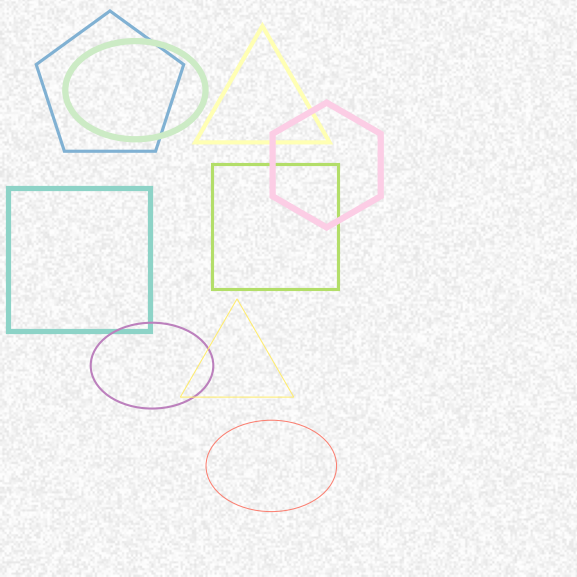[{"shape": "square", "thickness": 2.5, "radius": 0.62, "center": [0.137, 0.55]}, {"shape": "triangle", "thickness": 2, "radius": 0.67, "center": [0.454, 0.82]}, {"shape": "oval", "thickness": 0.5, "radius": 0.57, "center": [0.47, 0.192]}, {"shape": "pentagon", "thickness": 1.5, "radius": 0.67, "center": [0.19, 0.846]}, {"shape": "square", "thickness": 1.5, "radius": 0.54, "center": [0.476, 0.607]}, {"shape": "hexagon", "thickness": 3, "radius": 0.54, "center": [0.566, 0.713]}, {"shape": "oval", "thickness": 1, "radius": 0.53, "center": [0.263, 0.366]}, {"shape": "oval", "thickness": 3, "radius": 0.61, "center": [0.234, 0.843]}, {"shape": "triangle", "thickness": 0.5, "radius": 0.57, "center": [0.41, 0.368]}]